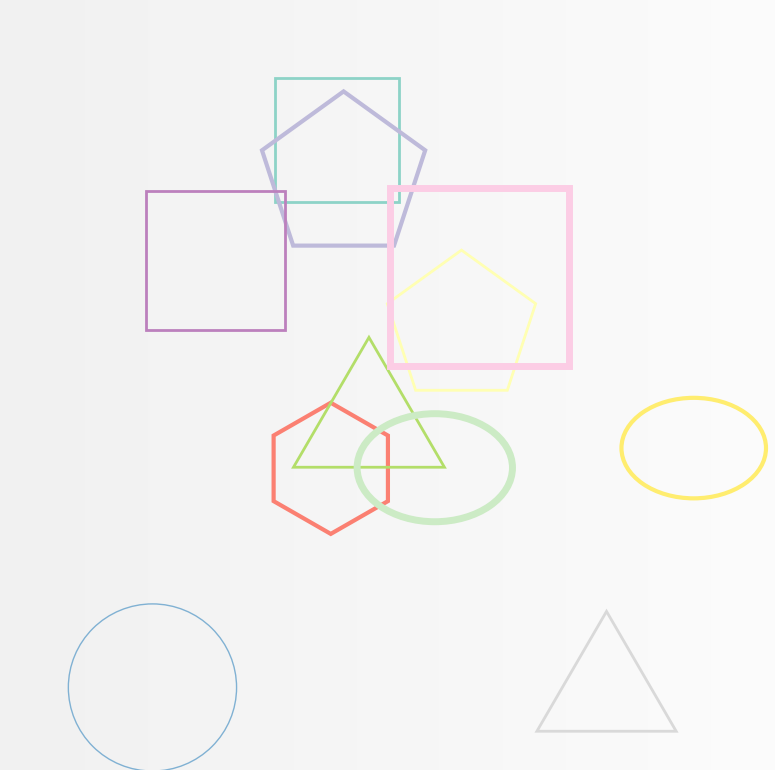[{"shape": "square", "thickness": 1, "radius": 0.4, "center": [0.435, 0.818]}, {"shape": "pentagon", "thickness": 1, "radius": 0.5, "center": [0.595, 0.575]}, {"shape": "pentagon", "thickness": 1.5, "radius": 0.55, "center": [0.443, 0.771]}, {"shape": "hexagon", "thickness": 1.5, "radius": 0.43, "center": [0.427, 0.392]}, {"shape": "circle", "thickness": 0.5, "radius": 0.54, "center": [0.197, 0.107]}, {"shape": "triangle", "thickness": 1, "radius": 0.56, "center": [0.476, 0.449]}, {"shape": "square", "thickness": 2.5, "radius": 0.58, "center": [0.619, 0.64]}, {"shape": "triangle", "thickness": 1, "radius": 0.52, "center": [0.783, 0.102]}, {"shape": "square", "thickness": 1, "radius": 0.45, "center": [0.278, 0.662]}, {"shape": "oval", "thickness": 2.5, "radius": 0.5, "center": [0.561, 0.393]}, {"shape": "oval", "thickness": 1.5, "radius": 0.47, "center": [0.895, 0.418]}]